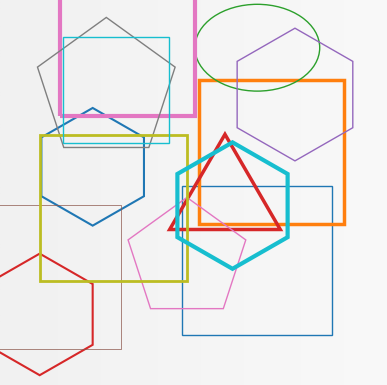[{"shape": "hexagon", "thickness": 1.5, "radius": 0.76, "center": [0.239, 0.567]}, {"shape": "square", "thickness": 1, "radius": 0.97, "center": [0.662, 0.324]}, {"shape": "square", "thickness": 2.5, "radius": 0.94, "center": [0.702, 0.606]}, {"shape": "oval", "thickness": 1, "radius": 0.81, "center": [0.664, 0.876]}, {"shape": "triangle", "thickness": 2.5, "radius": 0.82, "center": [0.581, 0.486]}, {"shape": "hexagon", "thickness": 1.5, "radius": 0.79, "center": [0.102, 0.183]}, {"shape": "hexagon", "thickness": 1, "radius": 0.86, "center": [0.761, 0.754]}, {"shape": "square", "thickness": 0.5, "radius": 0.93, "center": [0.126, 0.281]}, {"shape": "pentagon", "thickness": 1, "radius": 0.8, "center": [0.482, 0.328]}, {"shape": "square", "thickness": 3, "radius": 0.87, "center": [0.329, 0.872]}, {"shape": "pentagon", "thickness": 1, "radius": 0.93, "center": [0.274, 0.768]}, {"shape": "square", "thickness": 2, "radius": 0.95, "center": [0.293, 0.46]}, {"shape": "square", "thickness": 1, "radius": 0.68, "center": [0.299, 0.766]}, {"shape": "hexagon", "thickness": 3, "radius": 0.82, "center": [0.6, 0.466]}]